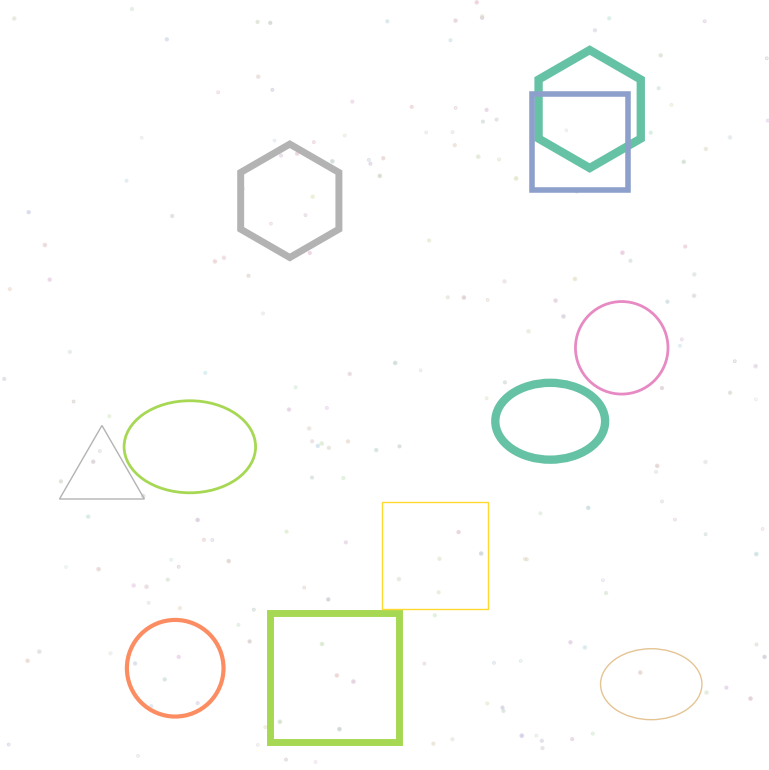[{"shape": "hexagon", "thickness": 3, "radius": 0.38, "center": [0.766, 0.858]}, {"shape": "oval", "thickness": 3, "radius": 0.36, "center": [0.715, 0.453]}, {"shape": "circle", "thickness": 1.5, "radius": 0.31, "center": [0.228, 0.132]}, {"shape": "square", "thickness": 2, "radius": 0.31, "center": [0.753, 0.816]}, {"shape": "circle", "thickness": 1, "radius": 0.3, "center": [0.807, 0.548]}, {"shape": "oval", "thickness": 1, "radius": 0.43, "center": [0.247, 0.42]}, {"shape": "square", "thickness": 2.5, "radius": 0.42, "center": [0.435, 0.121]}, {"shape": "square", "thickness": 0.5, "radius": 0.35, "center": [0.565, 0.279]}, {"shape": "oval", "thickness": 0.5, "radius": 0.33, "center": [0.846, 0.111]}, {"shape": "triangle", "thickness": 0.5, "radius": 0.32, "center": [0.132, 0.384]}, {"shape": "hexagon", "thickness": 2.5, "radius": 0.37, "center": [0.376, 0.739]}]